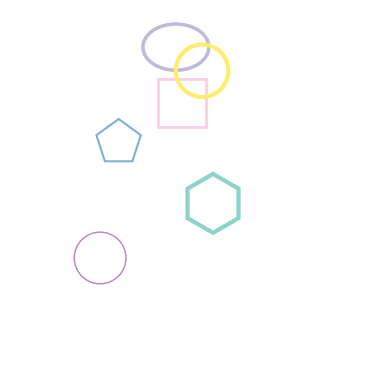[{"shape": "hexagon", "thickness": 3, "radius": 0.38, "center": [0.553, 0.472]}, {"shape": "oval", "thickness": 2.5, "radius": 0.43, "center": [0.457, 0.878]}, {"shape": "pentagon", "thickness": 1.5, "radius": 0.3, "center": [0.308, 0.63]}, {"shape": "square", "thickness": 2, "radius": 0.31, "center": [0.473, 0.733]}, {"shape": "circle", "thickness": 1, "radius": 0.34, "center": [0.26, 0.33]}, {"shape": "circle", "thickness": 3, "radius": 0.34, "center": [0.525, 0.816]}]